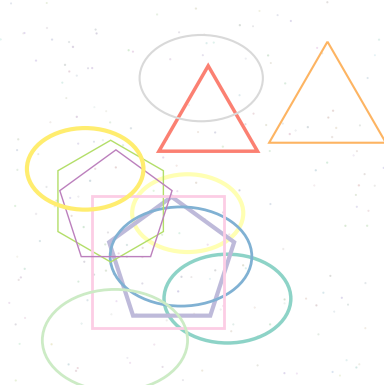[{"shape": "oval", "thickness": 2.5, "radius": 0.82, "center": [0.591, 0.224]}, {"shape": "oval", "thickness": 3, "radius": 0.72, "center": [0.488, 0.446]}, {"shape": "pentagon", "thickness": 3, "radius": 0.85, "center": [0.446, 0.318]}, {"shape": "triangle", "thickness": 2.5, "radius": 0.74, "center": [0.541, 0.681]}, {"shape": "oval", "thickness": 2, "radius": 0.92, "center": [0.47, 0.334]}, {"shape": "triangle", "thickness": 1.5, "radius": 0.88, "center": [0.851, 0.717]}, {"shape": "hexagon", "thickness": 1, "radius": 0.79, "center": [0.287, 0.478]}, {"shape": "square", "thickness": 2, "radius": 0.86, "center": [0.41, 0.32]}, {"shape": "oval", "thickness": 1.5, "radius": 0.8, "center": [0.523, 0.797]}, {"shape": "pentagon", "thickness": 1, "radius": 0.77, "center": [0.301, 0.457]}, {"shape": "oval", "thickness": 2, "radius": 0.94, "center": [0.299, 0.116]}, {"shape": "oval", "thickness": 3, "radius": 0.76, "center": [0.221, 0.561]}]